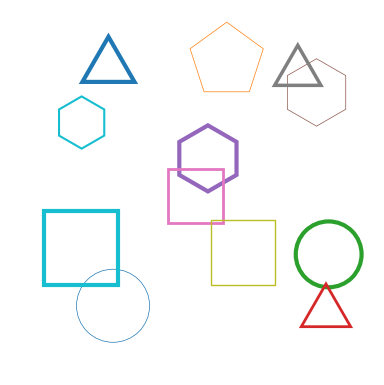[{"shape": "triangle", "thickness": 3, "radius": 0.39, "center": [0.282, 0.826]}, {"shape": "circle", "thickness": 0.5, "radius": 0.47, "center": [0.294, 0.206]}, {"shape": "pentagon", "thickness": 0.5, "radius": 0.5, "center": [0.589, 0.842]}, {"shape": "circle", "thickness": 3, "radius": 0.43, "center": [0.854, 0.339]}, {"shape": "triangle", "thickness": 2, "radius": 0.37, "center": [0.847, 0.188]}, {"shape": "hexagon", "thickness": 3, "radius": 0.43, "center": [0.54, 0.589]}, {"shape": "hexagon", "thickness": 0.5, "radius": 0.44, "center": [0.822, 0.76]}, {"shape": "square", "thickness": 2, "radius": 0.35, "center": [0.508, 0.49]}, {"shape": "triangle", "thickness": 2.5, "radius": 0.35, "center": [0.773, 0.813]}, {"shape": "square", "thickness": 1, "radius": 0.42, "center": [0.631, 0.344]}, {"shape": "square", "thickness": 3, "radius": 0.48, "center": [0.21, 0.355]}, {"shape": "hexagon", "thickness": 1.5, "radius": 0.34, "center": [0.212, 0.682]}]